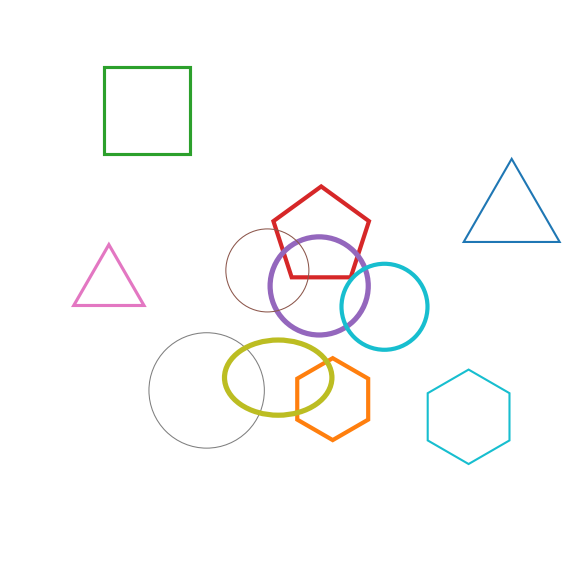[{"shape": "triangle", "thickness": 1, "radius": 0.48, "center": [0.886, 0.628]}, {"shape": "hexagon", "thickness": 2, "radius": 0.35, "center": [0.576, 0.308]}, {"shape": "square", "thickness": 1.5, "radius": 0.37, "center": [0.255, 0.808]}, {"shape": "pentagon", "thickness": 2, "radius": 0.43, "center": [0.556, 0.589]}, {"shape": "circle", "thickness": 2.5, "radius": 0.42, "center": [0.553, 0.504]}, {"shape": "circle", "thickness": 0.5, "radius": 0.36, "center": [0.463, 0.531]}, {"shape": "triangle", "thickness": 1.5, "radius": 0.35, "center": [0.189, 0.505]}, {"shape": "circle", "thickness": 0.5, "radius": 0.5, "center": [0.358, 0.323]}, {"shape": "oval", "thickness": 2.5, "radius": 0.46, "center": [0.482, 0.345]}, {"shape": "circle", "thickness": 2, "radius": 0.37, "center": [0.666, 0.468]}, {"shape": "hexagon", "thickness": 1, "radius": 0.41, "center": [0.811, 0.277]}]